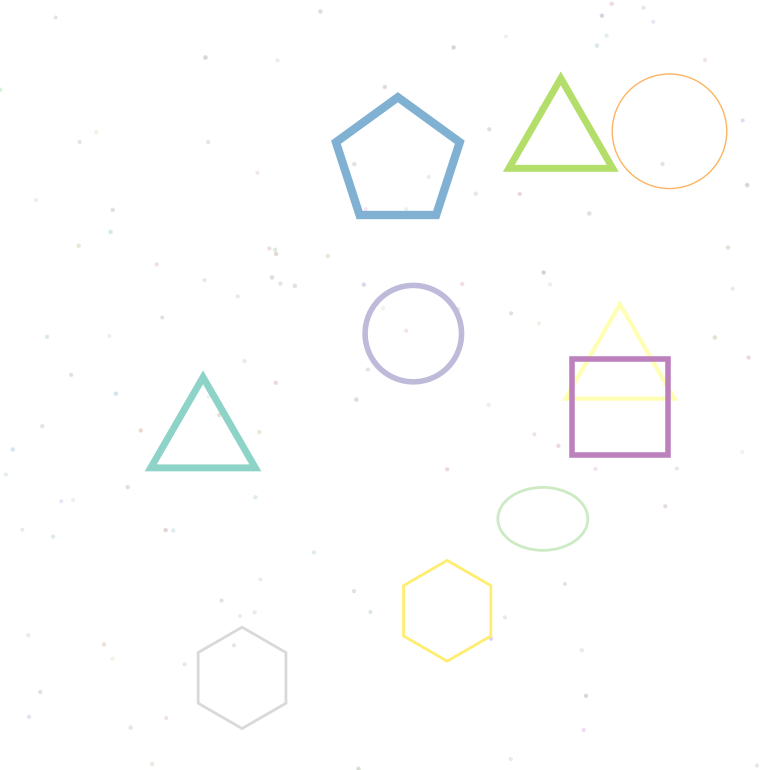[{"shape": "triangle", "thickness": 2.5, "radius": 0.39, "center": [0.264, 0.432]}, {"shape": "triangle", "thickness": 1.5, "radius": 0.41, "center": [0.805, 0.523]}, {"shape": "circle", "thickness": 2, "radius": 0.31, "center": [0.537, 0.567]}, {"shape": "pentagon", "thickness": 3, "radius": 0.42, "center": [0.517, 0.789]}, {"shape": "circle", "thickness": 0.5, "radius": 0.37, "center": [0.869, 0.83]}, {"shape": "triangle", "thickness": 2.5, "radius": 0.39, "center": [0.728, 0.82]}, {"shape": "hexagon", "thickness": 1, "radius": 0.33, "center": [0.314, 0.12]}, {"shape": "square", "thickness": 2, "radius": 0.31, "center": [0.805, 0.471]}, {"shape": "oval", "thickness": 1, "radius": 0.29, "center": [0.705, 0.326]}, {"shape": "hexagon", "thickness": 1, "radius": 0.33, "center": [0.581, 0.207]}]